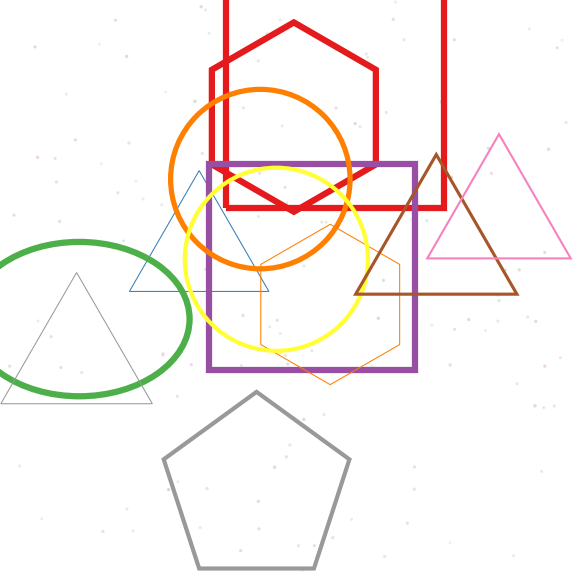[{"shape": "square", "thickness": 3, "radius": 0.94, "center": [0.579, 0.828]}, {"shape": "hexagon", "thickness": 3, "radius": 0.82, "center": [0.509, 0.796]}, {"shape": "triangle", "thickness": 0.5, "radius": 0.7, "center": [0.345, 0.564]}, {"shape": "oval", "thickness": 3, "radius": 0.95, "center": [0.137, 0.447]}, {"shape": "square", "thickness": 3, "radius": 0.89, "center": [0.54, 0.536]}, {"shape": "hexagon", "thickness": 0.5, "radius": 0.69, "center": [0.572, 0.472]}, {"shape": "circle", "thickness": 2.5, "radius": 0.78, "center": [0.451, 0.689]}, {"shape": "circle", "thickness": 2, "radius": 0.79, "center": [0.479, 0.55]}, {"shape": "triangle", "thickness": 1.5, "radius": 0.81, "center": [0.755, 0.57]}, {"shape": "triangle", "thickness": 1, "radius": 0.72, "center": [0.864, 0.623]}, {"shape": "triangle", "thickness": 0.5, "radius": 0.76, "center": [0.133, 0.376]}, {"shape": "pentagon", "thickness": 2, "radius": 0.85, "center": [0.444, 0.151]}]